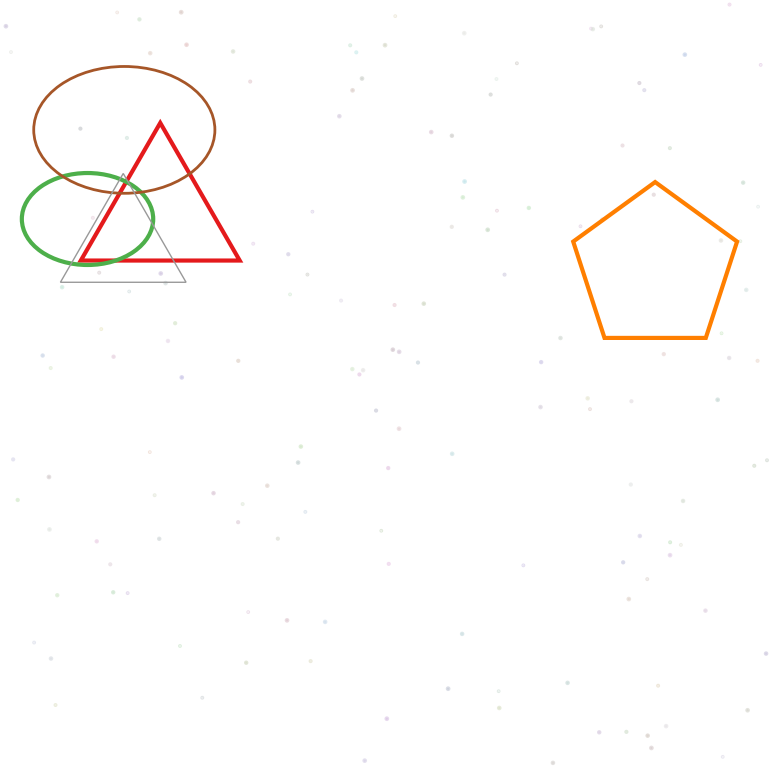[{"shape": "triangle", "thickness": 1.5, "radius": 0.6, "center": [0.208, 0.721]}, {"shape": "oval", "thickness": 1.5, "radius": 0.43, "center": [0.114, 0.716]}, {"shape": "pentagon", "thickness": 1.5, "radius": 0.56, "center": [0.851, 0.652]}, {"shape": "oval", "thickness": 1, "radius": 0.59, "center": [0.161, 0.831]}, {"shape": "triangle", "thickness": 0.5, "radius": 0.47, "center": [0.16, 0.681]}]